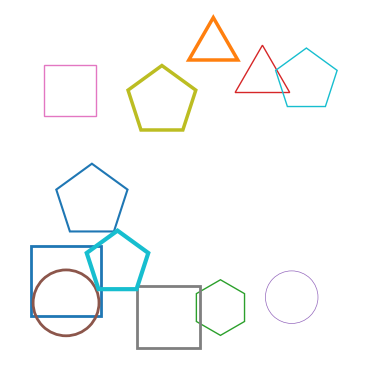[{"shape": "pentagon", "thickness": 1.5, "radius": 0.49, "center": [0.239, 0.478]}, {"shape": "square", "thickness": 2, "radius": 0.46, "center": [0.171, 0.269]}, {"shape": "triangle", "thickness": 2.5, "radius": 0.37, "center": [0.554, 0.881]}, {"shape": "hexagon", "thickness": 1, "radius": 0.36, "center": [0.573, 0.201]}, {"shape": "triangle", "thickness": 1, "radius": 0.41, "center": [0.682, 0.801]}, {"shape": "circle", "thickness": 0.5, "radius": 0.34, "center": [0.758, 0.228]}, {"shape": "circle", "thickness": 2, "radius": 0.43, "center": [0.172, 0.213]}, {"shape": "square", "thickness": 1, "radius": 0.34, "center": [0.183, 0.765]}, {"shape": "square", "thickness": 2, "radius": 0.41, "center": [0.437, 0.176]}, {"shape": "pentagon", "thickness": 2.5, "radius": 0.46, "center": [0.421, 0.737]}, {"shape": "pentagon", "thickness": 3, "radius": 0.42, "center": [0.305, 0.317]}, {"shape": "pentagon", "thickness": 1, "radius": 0.42, "center": [0.796, 0.791]}]